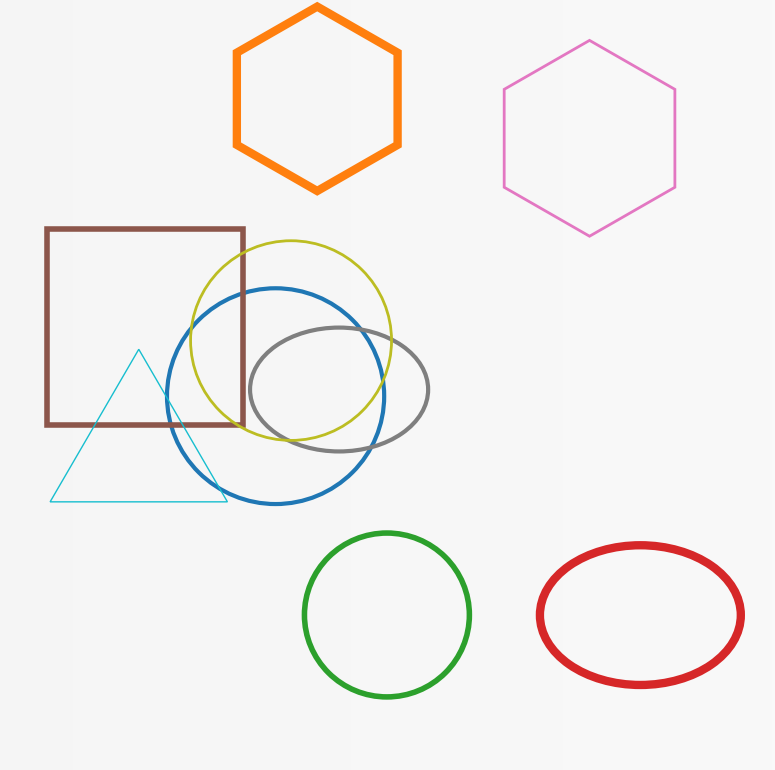[{"shape": "circle", "thickness": 1.5, "radius": 0.7, "center": [0.356, 0.486]}, {"shape": "hexagon", "thickness": 3, "radius": 0.6, "center": [0.409, 0.872]}, {"shape": "circle", "thickness": 2, "radius": 0.53, "center": [0.499, 0.201]}, {"shape": "oval", "thickness": 3, "radius": 0.65, "center": [0.826, 0.201]}, {"shape": "square", "thickness": 2, "radius": 0.63, "center": [0.187, 0.575]}, {"shape": "hexagon", "thickness": 1, "radius": 0.64, "center": [0.761, 0.82]}, {"shape": "oval", "thickness": 1.5, "radius": 0.57, "center": [0.438, 0.494]}, {"shape": "circle", "thickness": 1, "radius": 0.65, "center": [0.376, 0.558]}, {"shape": "triangle", "thickness": 0.5, "radius": 0.66, "center": [0.179, 0.414]}]